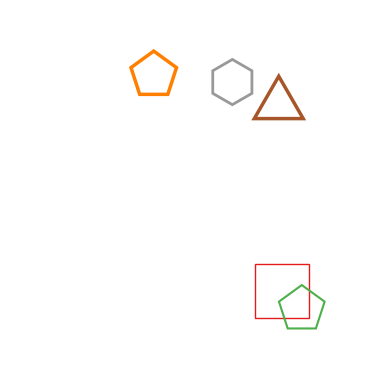[{"shape": "square", "thickness": 1, "radius": 0.35, "center": [0.732, 0.245]}, {"shape": "pentagon", "thickness": 1.5, "radius": 0.31, "center": [0.784, 0.197]}, {"shape": "pentagon", "thickness": 2.5, "radius": 0.31, "center": [0.399, 0.805]}, {"shape": "triangle", "thickness": 2.5, "radius": 0.37, "center": [0.724, 0.729]}, {"shape": "hexagon", "thickness": 2, "radius": 0.29, "center": [0.603, 0.787]}]